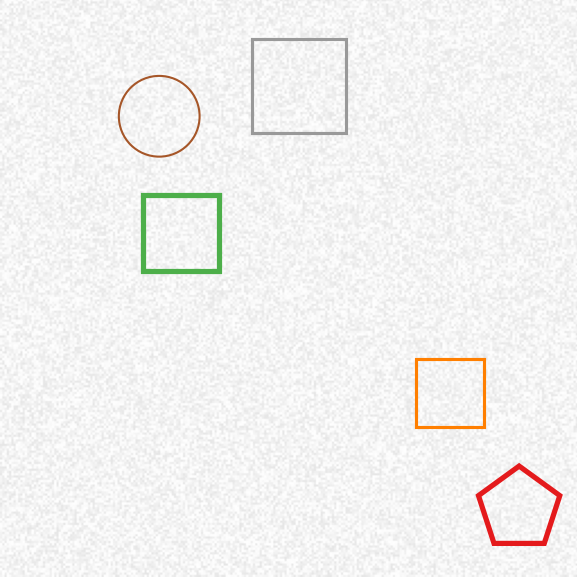[{"shape": "pentagon", "thickness": 2.5, "radius": 0.37, "center": [0.899, 0.118]}, {"shape": "square", "thickness": 2.5, "radius": 0.33, "center": [0.313, 0.595]}, {"shape": "square", "thickness": 1.5, "radius": 0.3, "center": [0.779, 0.319]}, {"shape": "circle", "thickness": 1, "radius": 0.35, "center": [0.276, 0.798]}, {"shape": "square", "thickness": 1.5, "radius": 0.41, "center": [0.517, 0.851]}]